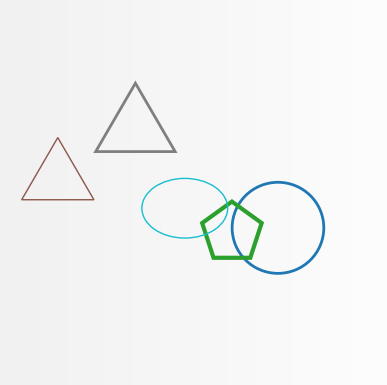[{"shape": "circle", "thickness": 2, "radius": 0.59, "center": [0.717, 0.408]}, {"shape": "pentagon", "thickness": 3, "radius": 0.4, "center": [0.598, 0.396]}, {"shape": "triangle", "thickness": 1, "radius": 0.54, "center": [0.149, 0.535]}, {"shape": "triangle", "thickness": 2, "radius": 0.59, "center": [0.349, 0.665]}, {"shape": "oval", "thickness": 1, "radius": 0.55, "center": [0.477, 0.459]}]